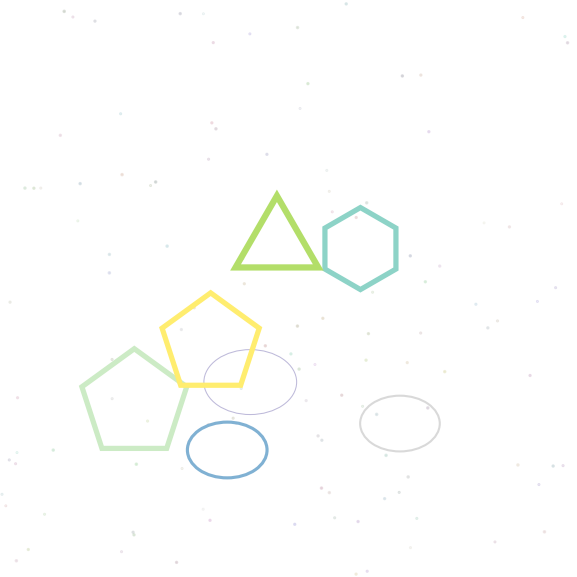[{"shape": "hexagon", "thickness": 2.5, "radius": 0.35, "center": [0.624, 0.569]}, {"shape": "oval", "thickness": 0.5, "radius": 0.4, "center": [0.433, 0.338]}, {"shape": "oval", "thickness": 1.5, "radius": 0.34, "center": [0.393, 0.22]}, {"shape": "triangle", "thickness": 3, "radius": 0.41, "center": [0.479, 0.577]}, {"shape": "oval", "thickness": 1, "radius": 0.34, "center": [0.693, 0.266]}, {"shape": "pentagon", "thickness": 2.5, "radius": 0.48, "center": [0.233, 0.3]}, {"shape": "pentagon", "thickness": 2.5, "radius": 0.44, "center": [0.365, 0.404]}]